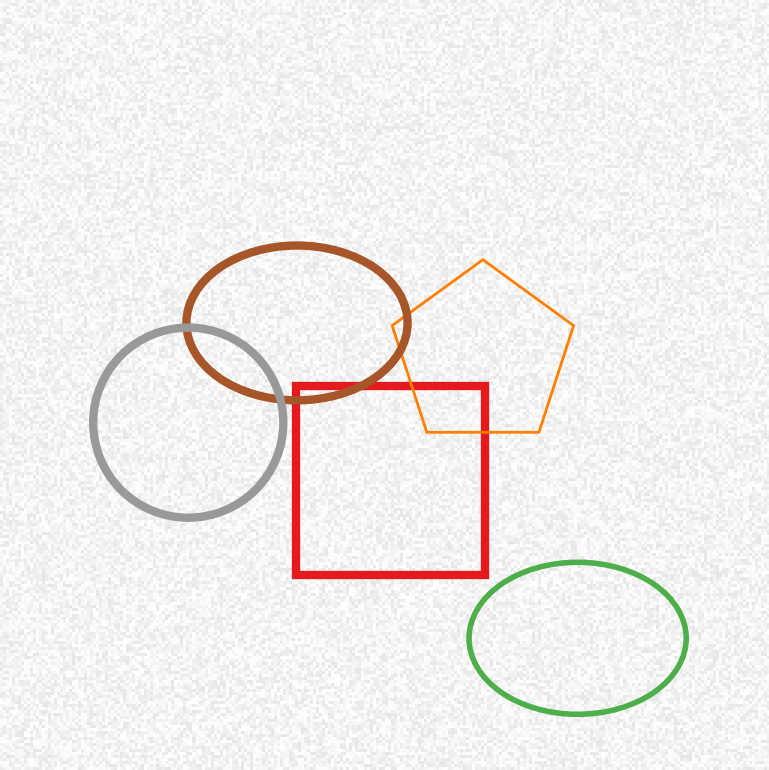[{"shape": "square", "thickness": 3, "radius": 0.61, "center": [0.507, 0.376]}, {"shape": "oval", "thickness": 2, "radius": 0.71, "center": [0.75, 0.171]}, {"shape": "pentagon", "thickness": 1, "radius": 0.62, "center": [0.627, 0.539]}, {"shape": "oval", "thickness": 3, "radius": 0.72, "center": [0.386, 0.581]}, {"shape": "circle", "thickness": 3, "radius": 0.62, "center": [0.244, 0.451]}]